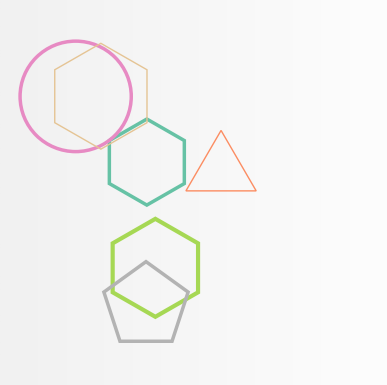[{"shape": "hexagon", "thickness": 2.5, "radius": 0.56, "center": [0.379, 0.579]}, {"shape": "triangle", "thickness": 1, "radius": 0.52, "center": [0.57, 0.557]}, {"shape": "circle", "thickness": 2.5, "radius": 0.72, "center": [0.195, 0.75]}, {"shape": "hexagon", "thickness": 3, "radius": 0.64, "center": [0.401, 0.304]}, {"shape": "hexagon", "thickness": 1, "radius": 0.69, "center": [0.26, 0.75]}, {"shape": "pentagon", "thickness": 2.5, "radius": 0.57, "center": [0.377, 0.206]}]